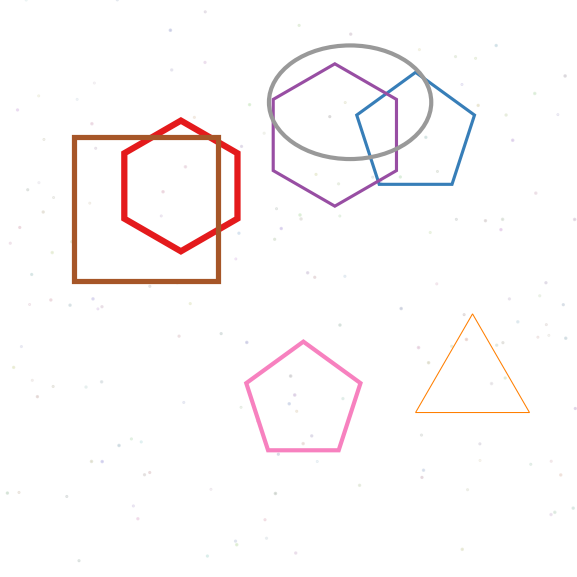[{"shape": "hexagon", "thickness": 3, "radius": 0.57, "center": [0.313, 0.677]}, {"shape": "pentagon", "thickness": 1.5, "radius": 0.54, "center": [0.72, 0.767]}, {"shape": "hexagon", "thickness": 1.5, "radius": 0.62, "center": [0.58, 0.765]}, {"shape": "triangle", "thickness": 0.5, "radius": 0.57, "center": [0.818, 0.342]}, {"shape": "square", "thickness": 2.5, "radius": 0.63, "center": [0.253, 0.637]}, {"shape": "pentagon", "thickness": 2, "radius": 0.52, "center": [0.525, 0.304]}, {"shape": "oval", "thickness": 2, "radius": 0.7, "center": [0.606, 0.822]}]